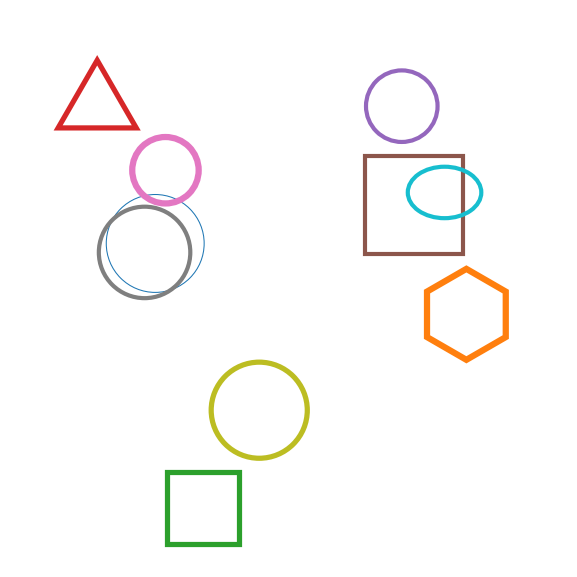[{"shape": "circle", "thickness": 0.5, "radius": 0.42, "center": [0.269, 0.578]}, {"shape": "hexagon", "thickness": 3, "radius": 0.39, "center": [0.808, 0.455]}, {"shape": "square", "thickness": 2.5, "radius": 0.31, "center": [0.352, 0.12]}, {"shape": "triangle", "thickness": 2.5, "radius": 0.39, "center": [0.168, 0.817]}, {"shape": "circle", "thickness": 2, "radius": 0.31, "center": [0.696, 0.815]}, {"shape": "square", "thickness": 2, "radius": 0.42, "center": [0.717, 0.645]}, {"shape": "circle", "thickness": 3, "radius": 0.29, "center": [0.287, 0.704]}, {"shape": "circle", "thickness": 2, "radius": 0.4, "center": [0.25, 0.562]}, {"shape": "circle", "thickness": 2.5, "radius": 0.42, "center": [0.449, 0.289]}, {"shape": "oval", "thickness": 2, "radius": 0.32, "center": [0.77, 0.666]}]